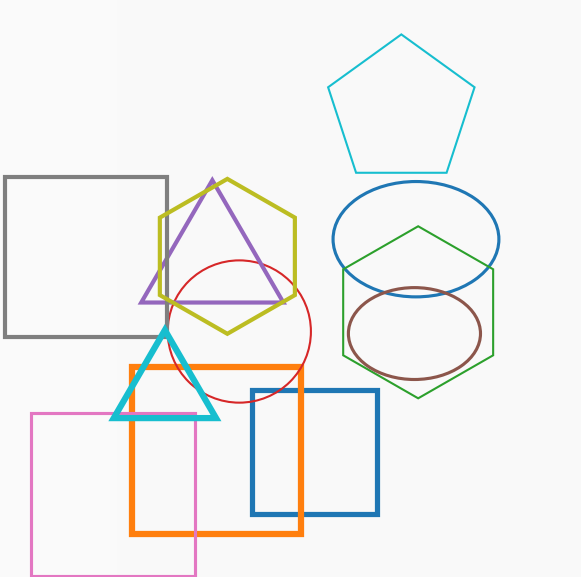[{"shape": "oval", "thickness": 1.5, "radius": 0.71, "center": [0.716, 0.585]}, {"shape": "square", "thickness": 2.5, "radius": 0.54, "center": [0.542, 0.217]}, {"shape": "square", "thickness": 3, "radius": 0.72, "center": [0.372, 0.219]}, {"shape": "hexagon", "thickness": 1, "radius": 0.74, "center": [0.719, 0.458]}, {"shape": "circle", "thickness": 1, "radius": 0.62, "center": [0.412, 0.425]}, {"shape": "triangle", "thickness": 2, "radius": 0.71, "center": [0.365, 0.546]}, {"shape": "oval", "thickness": 1.5, "radius": 0.57, "center": [0.713, 0.422]}, {"shape": "square", "thickness": 1.5, "radius": 0.71, "center": [0.194, 0.143]}, {"shape": "square", "thickness": 2, "radius": 0.69, "center": [0.148, 0.554]}, {"shape": "hexagon", "thickness": 2, "radius": 0.67, "center": [0.391, 0.555]}, {"shape": "triangle", "thickness": 3, "radius": 0.51, "center": [0.284, 0.326]}, {"shape": "pentagon", "thickness": 1, "radius": 0.66, "center": [0.69, 0.807]}]